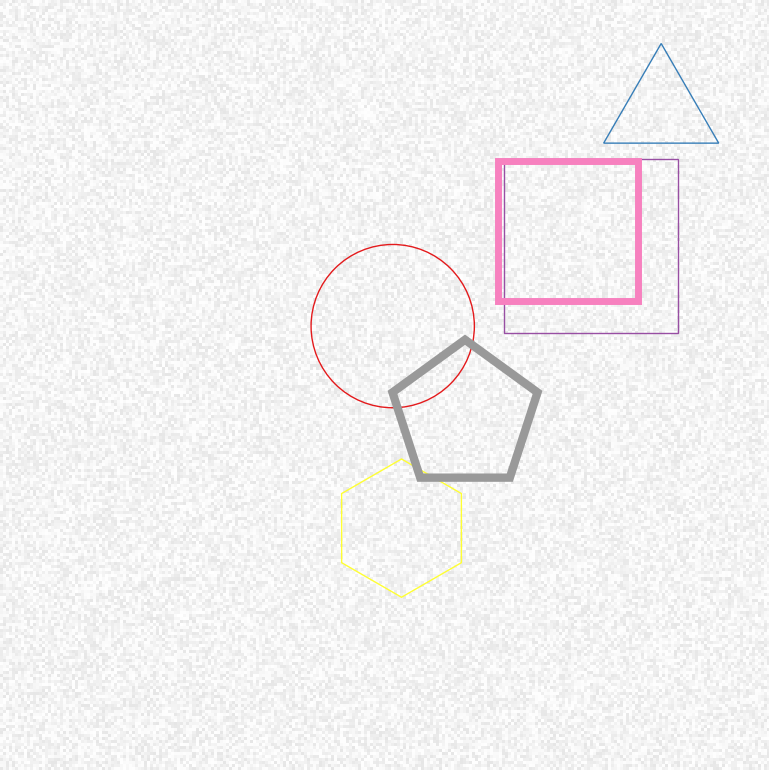[{"shape": "circle", "thickness": 0.5, "radius": 0.53, "center": [0.51, 0.576]}, {"shape": "triangle", "thickness": 0.5, "radius": 0.43, "center": [0.859, 0.857]}, {"shape": "square", "thickness": 0.5, "radius": 0.57, "center": [0.768, 0.681]}, {"shape": "hexagon", "thickness": 0.5, "radius": 0.45, "center": [0.521, 0.314]}, {"shape": "square", "thickness": 2.5, "radius": 0.46, "center": [0.737, 0.7]}, {"shape": "pentagon", "thickness": 3, "radius": 0.5, "center": [0.604, 0.46]}]